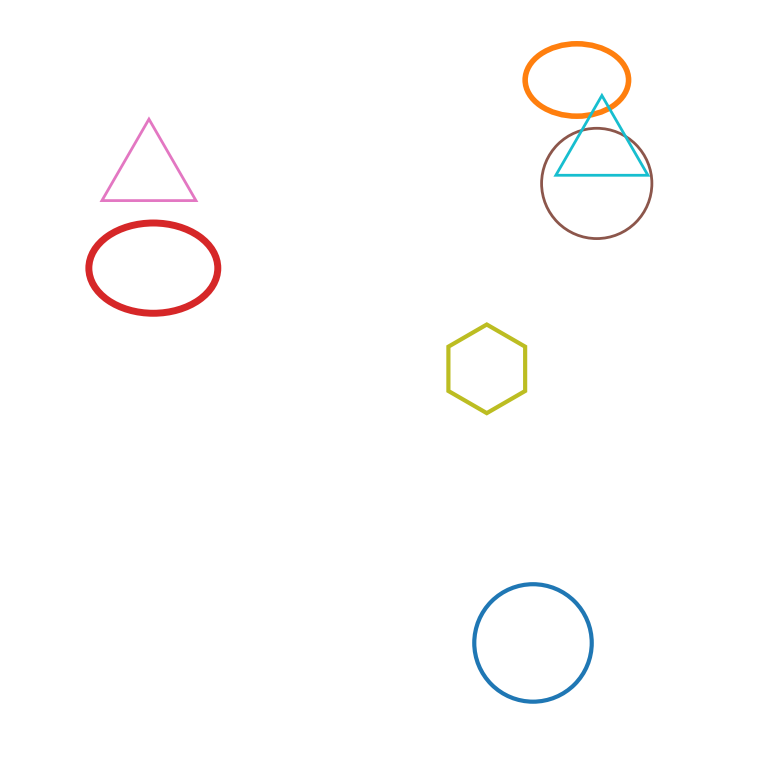[{"shape": "circle", "thickness": 1.5, "radius": 0.38, "center": [0.692, 0.165]}, {"shape": "oval", "thickness": 2, "radius": 0.34, "center": [0.749, 0.896]}, {"shape": "oval", "thickness": 2.5, "radius": 0.42, "center": [0.199, 0.652]}, {"shape": "circle", "thickness": 1, "radius": 0.36, "center": [0.775, 0.762]}, {"shape": "triangle", "thickness": 1, "radius": 0.35, "center": [0.193, 0.775]}, {"shape": "hexagon", "thickness": 1.5, "radius": 0.29, "center": [0.632, 0.521]}, {"shape": "triangle", "thickness": 1, "radius": 0.35, "center": [0.782, 0.807]}]